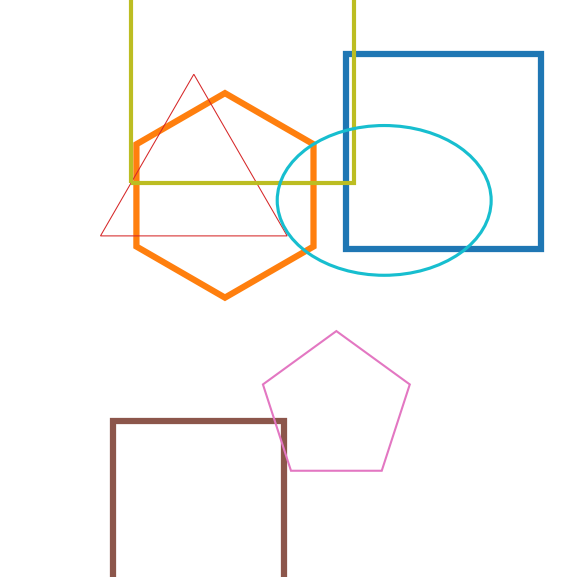[{"shape": "square", "thickness": 3, "radius": 0.85, "center": [0.768, 0.737]}, {"shape": "hexagon", "thickness": 3, "radius": 0.89, "center": [0.39, 0.661]}, {"shape": "triangle", "thickness": 0.5, "radius": 0.93, "center": [0.336, 0.684]}, {"shape": "square", "thickness": 3, "radius": 0.74, "center": [0.344, 0.122]}, {"shape": "pentagon", "thickness": 1, "radius": 0.67, "center": [0.582, 0.292]}, {"shape": "square", "thickness": 2, "radius": 0.96, "center": [0.42, 0.875]}, {"shape": "oval", "thickness": 1.5, "radius": 0.93, "center": [0.665, 0.652]}]